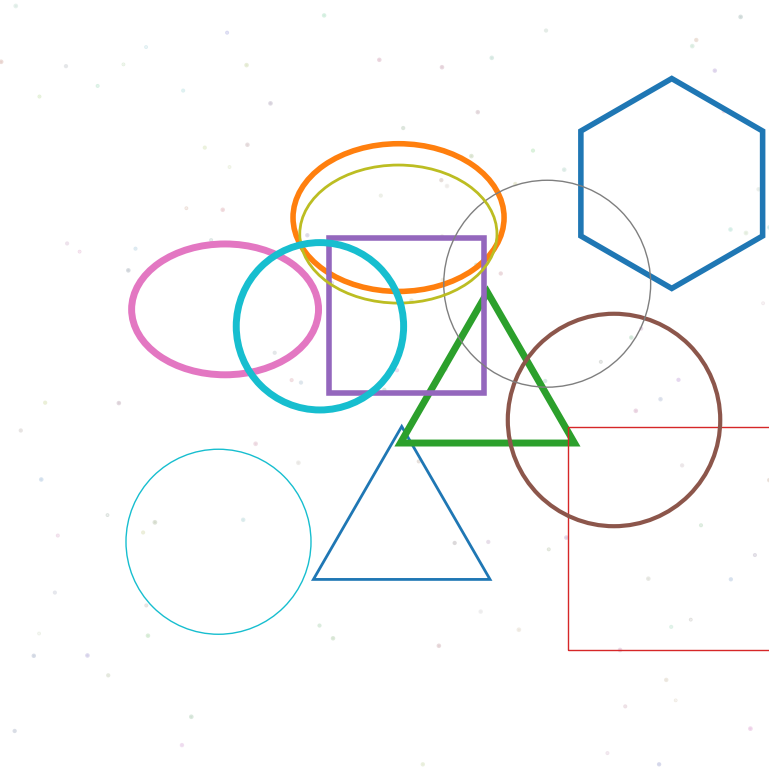[{"shape": "triangle", "thickness": 1, "radius": 0.66, "center": [0.522, 0.314]}, {"shape": "hexagon", "thickness": 2, "radius": 0.68, "center": [0.872, 0.762]}, {"shape": "oval", "thickness": 2, "radius": 0.69, "center": [0.518, 0.717]}, {"shape": "triangle", "thickness": 2.5, "radius": 0.65, "center": [0.633, 0.49]}, {"shape": "square", "thickness": 0.5, "radius": 0.72, "center": [0.882, 0.301]}, {"shape": "square", "thickness": 2, "radius": 0.5, "center": [0.528, 0.59]}, {"shape": "circle", "thickness": 1.5, "radius": 0.69, "center": [0.797, 0.455]}, {"shape": "oval", "thickness": 2.5, "radius": 0.61, "center": [0.292, 0.598]}, {"shape": "circle", "thickness": 0.5, "radius": 0.67, "center": [0.711, 0.632]}, {"shape": "oval", "thickness": 1, "radius": 0.64, "center": [0.517, 0.696]}, {"shape": "circle", "thickness": 2.5, "radius": 0.54, "center": [0.415, 0.576]}, {"shape": "circle", "thickness": 0.5, "radius": 0.6, "center": [0.284, 0.296]}]